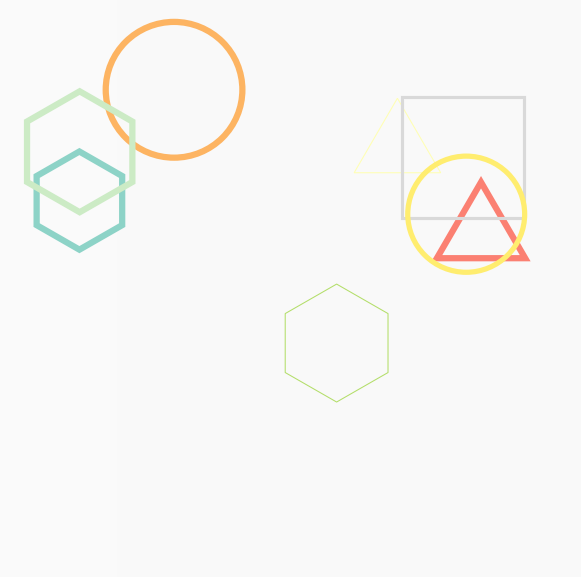[{"shape": "hexagon", "thickness": 3, "radius": 0.42, "center": [0.137, 0.652]}, {"shape": "triangle", "thickness": 0.5, "radius": 0.43, "center": [0.684, 0.743]}, {"shape": "triangle", "thickness": 3, "radius": 0.44, "center": [0.828, 0.596]}, {"shape": "circle", "thickness": 3, "radius": 0.59, "center": [0.299, 0.844]}, {"shape": "hexagon", "thickness": 0.5, "radius": 0.51, "center": [0.579, 0.405]}, {"shape": "square", "thickness": 1.5, "radius": 0.52, "center": [0.796, 0.726]}, {"shape": "hexagon", "thickness": 3, "radius": 0.52, "center": [0.137, 0.736]}, {"shape": "circle", "thickness": 2.5, "radius": 0.5, "center": [0.802, 0.628]}]